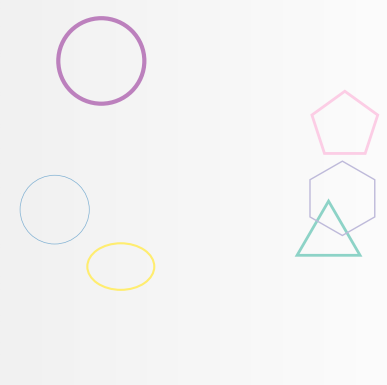[{"shape": "triangle", "thickness": 2, "radius": 0.47, "center": [0.848, 0.384]}, {"shape": "hexagon", "thickness": 1, "radius": 0.48, "center": [0.884, 0.485]}, {"shape": "circle", "thickness": 0.5, "radius": 0.45, "center": [0.141, 0.456]}, {"shape": "pentagon", "thickness": 2, "radius": 0.45, "center": [0.89, 0.674]}, {"shape": "circle", "thickness": 3, "radius": 0.56, "center": [0.261, 0.842]}, {"shape": "oval", "thickness": 1.5, "radius": 0.43, "center": [0.312, 0.308]}]